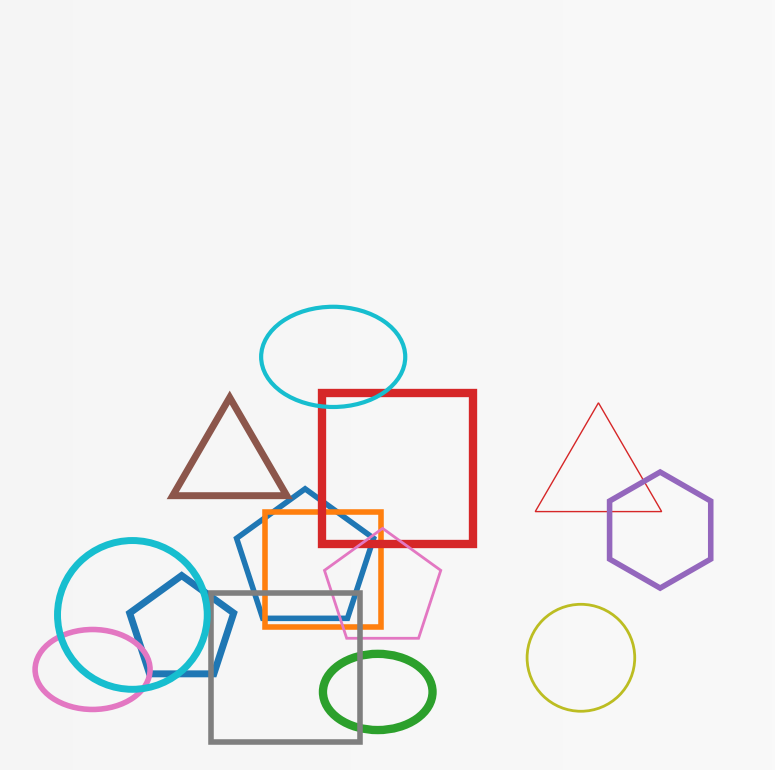[{"shape": "pentagon", "thickness": 2.5, "radius": 0.35, "center": [0.234, 0.182]}, {"shape": "pentagon", "thickness": 2, "radius": 0.46, "center": [0.394, 0.272]}, {"shape": "square", "thickness": 2, "radius": 0.37, "center": [0.417, 0.26]}, {"shape": "oval", "thickness": 3, "radius": 0.35, "center": [0.487, 0.101]}, {"shape": "square", "thickness": 3, "radius": 0.49, "center": [0.513, 0.392]}, {"shape": "triangle", "thickness": 0.5, "radius": 0.47, "center": [0.772, 0.383]}, {"shape": "hexagon", "thickness": 2, "radius": 0.38, "center": [0.852, 0.312]}, {"shape": "triangle", "thickness": 2.5, "radius": 0.42, "center": [0.296, 0.399]}, {"shape": "pentagon", "thickness": 1, "radius": 0.39, "center": [0.494, 0.235]}, {"shape": "oval", "thickness": 2, "radius": 0.37, "center": [0.119, 0.131]}, {"shape": "square", "thickness": 2, "radius": 0.48, "center": [0.368, 0.133]}, {"shape": "circle", "thickness": 1, "radius": 0.35, "center": [0.75, 0.146]}, {"shape": "oval", "thickness": 1.5, "radius": 0.46, "center": [0.43, 0.537]}, {"shape": "circle", "thickness": 2.5, "radius": 0.48, "center": [0.171, 0.201]}]